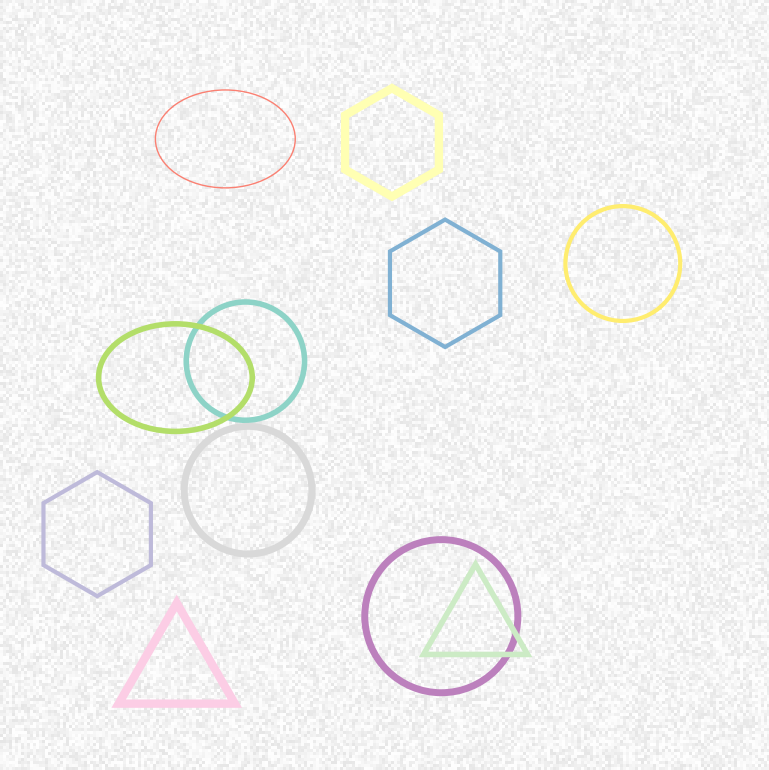[{"shape": "circle", "thickness": 2, "radius": 0.38, "center": [0.319, 0.531]}, {"shape": "hexagon", "thickness": 3, "radius": 0.35, "center": [0.509, 0.815]}, {"shape": "hexagon", "thickness": 1.5, "radius": 0.4, "center": [0.126, 0.306]}, {"shape": "oval", "thickness": 0.5, "radius": 0.45, "center": [0.293, 0.82]}, {"shape": "hexagon", "thickness": 1.5, "radius": 0.41, "center": [0.578, 0.632]}, {"shape": "oval", "thickness": 2, "radius": 0.5, "center": [0.228, 0.51]}, {"shape": "triangle", "thickness": 3, "radius": 0.44, "center": [0.23, 0.13]}, {"shape": "circle", "thickness": 2.5, "radius": 0.41, "center": [0.322, 0.363]}, {"shape": "circle", "thickness": 2.5, "radius": 0.5, "center": [0.573, 0.2]}, {"shape": "triangle", "thickness": 2, "radius": 0.39, "center": [0.618, 0.189]}, {"shape": "circle", "thickness": 1.5, "radius": 0.37, "center": [0.809, 0.658]}]